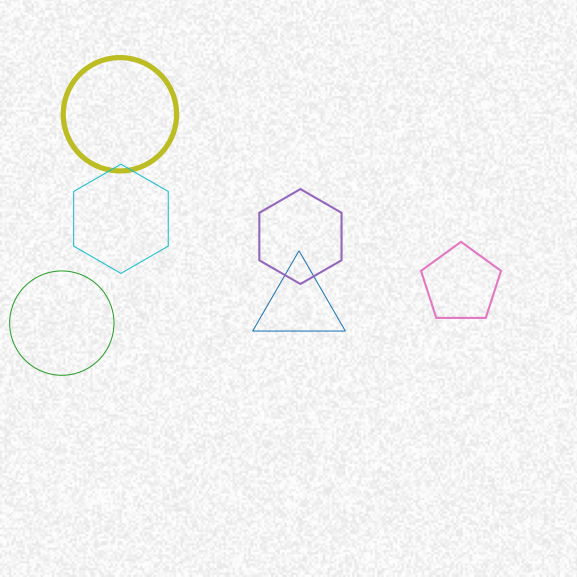[{"shape": "triangle", "thickness": 0.5, "radius": 0.46, "center": [0.518, 0.472]}, {"shape": "circle", "thickness": 0.5, "radius": 0.45, "center": [0.107, 0.44]}, {"shape": "hexagon", "thickness": 1, "radius": 0.41, "center": [0.52, 0.59]}, {"shape": "pentagon", "thickness": 1, "radius": 0.36, "center": [0.798, 0.508]}, {"shape": "circle", "thickness": 2.5, "radius": 0.49, "center": [0.208, 0.801]}, {"shape": "hexagon", "thickness": 0.5, "radius": 0.47, "center": [0.209, 0.62]}]